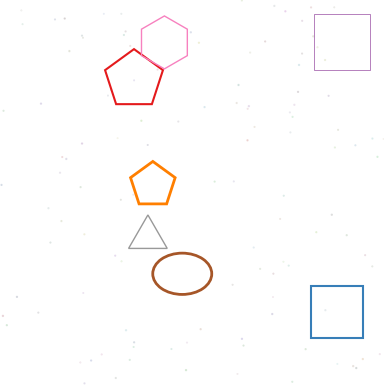[{"shape": "pentagon", "thickness": 1.5, "radius": 0.4, "center": [0.348, 0.793]}, {"shape": "square", "thickness": 1.5, "radius": 0.34, "center": [0.876, 0.189]}, {"shape": "square", "thickness": 0.5, "radius": 0.36, "center": [0.888, 0.892]}, {"shape": "pentagon", "thickness": 2, "radius": 0.3, "center": [0.397, 0.52]}, {"shape": "oval", "thickness": 2, "radius": 0.38, "center": [0.473, 0.289]}, {"shape": "hexagon", "thickness": 1, "radius": 0.34, "center": [0.427, 0.89]}, {"shape": "triangle", "thickness": 1, "radius": 0.29, "center": [0.384, 0.384]}]